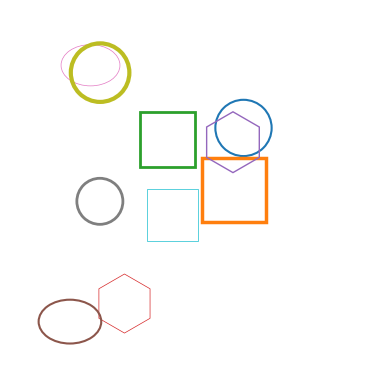[{"shape": "circle", "thickness": 1.5, "radius": 0.37, "center": [0.632, 0.668]}, {"shape": "square", "thickness": 2.5, "radius": 0.41, "center": [0.608, 0.507]}, {"shape": "square", "thickness": 2, "radius": 0.36, "center": [0.434, 0.637]}, {"shape": "hexagon", "thickness": 0.5, "radius": 0.38, "center": [0.323, 0.212]}, {"shape": "hexagon", "thickness": 1, "radius": 0.39, "center": [0.605, 0.631]}, {"shape": "oval", "thickness": 1.5, "radius": 0.41, "center": [0.182, 0.165]}, {"shape": "oval", "thickness": 0.5, "radius": 0.38, "center": [0.235, 0.83]}, {"shape": "circle", "thickness": 2, "radius": 0.3, "center": [0.259, 0.477]}, {"shape": "circle", "thickness": 3, "radius": 0.38, "center": [0.26, 0.811]}, {"shape": "square", "thickness": 0.5, "radius": 0.34, "center": [0.448, 0.442]}]